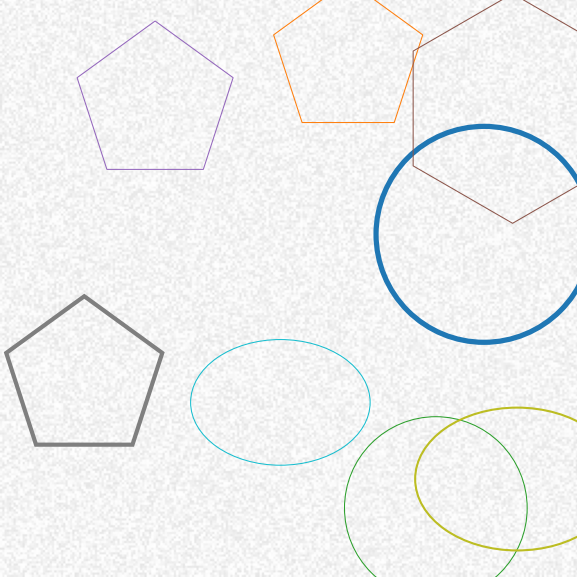[{"shape": "circle", "thickness": 2.5, "radius": 0.93, "center": [0.838, 0.593]}, {"shape": "pentagon", "thickness": 0.5, "radius": 0.68, "center": [0.603, 0.897]}, {"shape": "circle", "thickness": 0.5, "radius": 0.79, "center": [0.755, 0.119]}, {"shape": "pentagon", "thickness": 0.5, "radius": 0.71, "center": [0.269, 0.821]}, {"shape": "hexagon", "thickness": 0.5, "radius": 0.99, "center": [0.888, 0.811]}, {"shape": "pentagon", "thickness": 2, "radius": 0.71, "center": [0.146, 0.344]}, {"shape": "oval", "thickness": 1, "radius": 0.88, "center": [0.896, 0.17]}, {"shape": "oval", "thickness": 0.5, "radius": 0.78, "center": [0.485, 0.302]}]